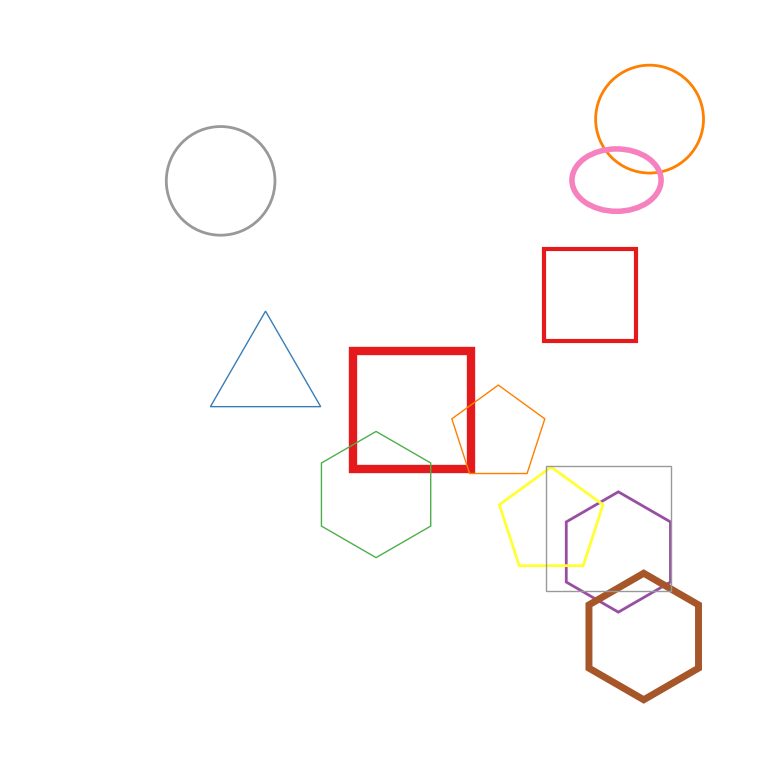[{"shape": "square", "thickness": 1.5, "radius": 0.3, "center": [0.766, 0.617]}, {"shape": "square", "thickness": 3, "radius": 0.38, "center": [0.535, 0.468]}, {"shape": "triangle", "thickness": 0.5, "radius": 0.41, "center": [0.345, 0.513]}, {"shape": "hexagon", "thickness": 0.5, "radius": 0.41, "center": [0.488, 0.358]}, {"shape": "hexagon", "thickness": 1, "radius": 0.39, "center": [0.803, 0.283]}, {"shape": "circle", "thickness": 1, "radius": 0.35, "center": [0.844, 0.845]}, {"shape": "pentagon", "thickness": 0.5, "radius": 0.32, "center": [0.647, 0.436]}, {"shape": "pentagon", "thickness": 1, "radius": 0.35, "center": [0.716, 0.323]}, {"shape": "hexagon", "thickness": 2.5, "radius": 0.41, "center": [0.836, 0.173]}, {"shape": "oval", "thickness": 2, "radius": 0.29, "center": [0.801, 0.766]}, {"shape": "square", "thickness": 0.5, "radius": 0.41, "center": [0.79, 0.314]}, {"shape": "circle", "thickness": 1, "radius": 0.35, "center": [0.287, 0.765]}]